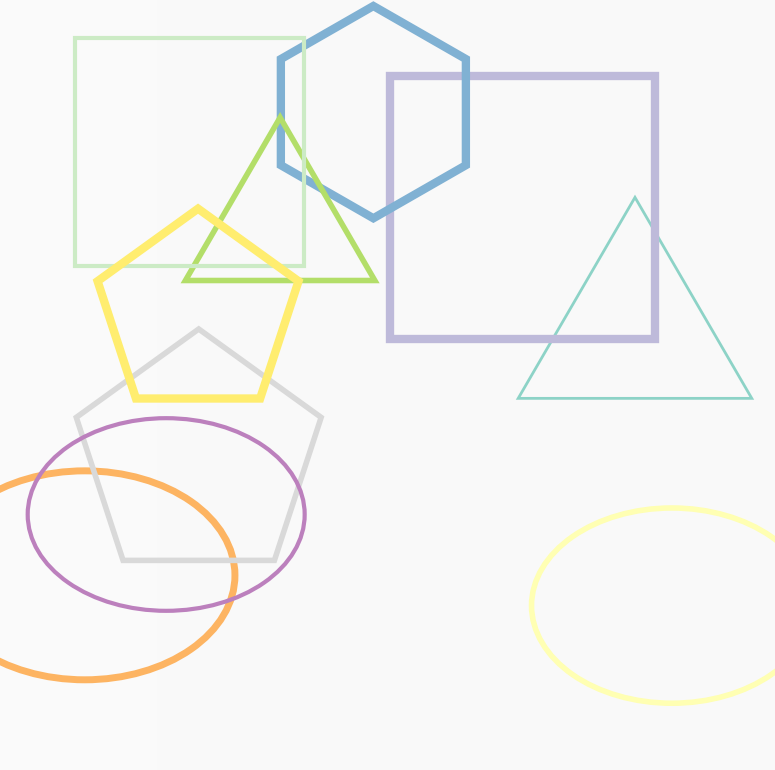[{"shape": "triangle", "thickness": 1, "radius": 0.87, "center": [0.819, 0.57]}, {"shape": "oval", "thickness": 2, "radius": 0.91, "center": [0.867, 0.213]}, {"shape": "square", "thickness": 3, "radius": 0.85, "center": [0.674, 0.73]}, {"shape": "hexagon", "thickness": 3, "radius": 0.69, "center": [0.482, 0.854]}, {"shape": "oval", "thickness": 2.5, "radius": 0.97, "center": [0.109, 0.253]}, {"shape": "triangle", "thickness": 2, "radius": 0.71, "center": [0.361, 0.706]}, {"shape": "pentagon", "thickness": 2, "radius": 0.83, "center": [0.256, 0.407]}, {"shape": "oval", "thickness": 1.5, "radius": 0.89, "center": [0.214, 0.332]}, {"shape": "square", "thickness": 1.5, "radius": 0.74, "center": [0.245, 0.803]}, {"shape": "pentagon", "thickness": 3, "radius": 0.68, "center": [0.256, 0.593]}]